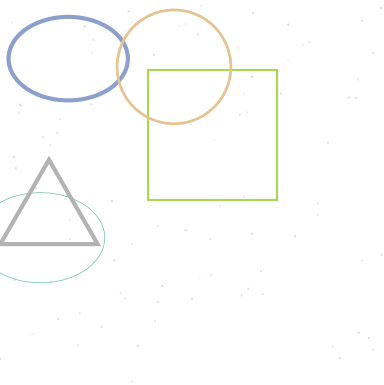[{"shape": "oval", "thickness": 0.5, "radius": 0.84, "center": [0.105, 0.382]}, {"shape": "oval", "thickness": 3, "radius": 0.78, "center": [0.177, 0.848]}, {"shape": "square", "thickness": 1.5, "radius": 0.84, "center": [0.552, 0.649]}, {"shape": "circle", "thickness": 2, "radius": 0.74, "center": [0.452, 0.826]}, {"shape": "triangle", "thickness": 3, "radius": 0.73, "center": [0.127, 0.439]}]